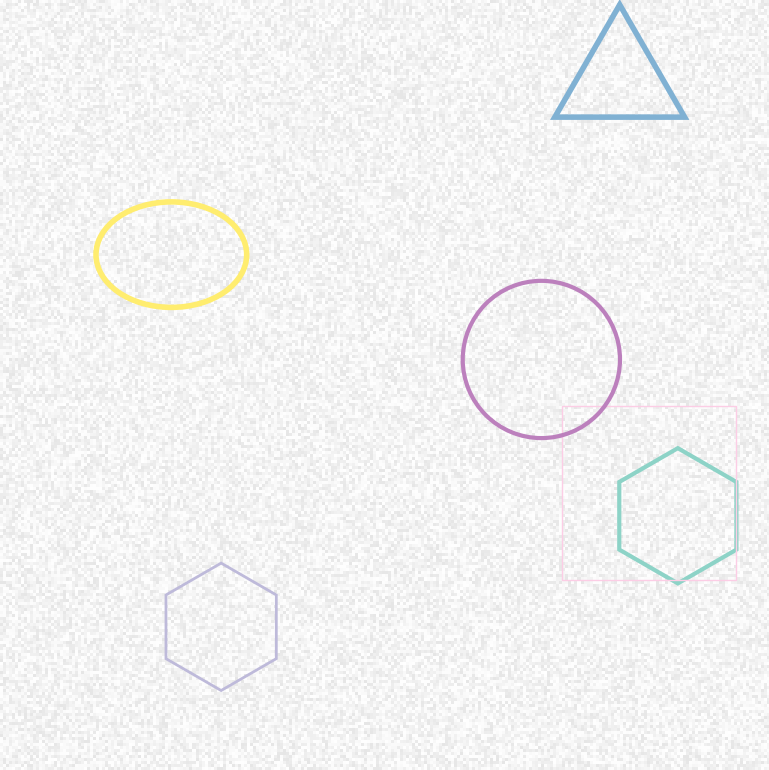[{"shape": "hexagon", "thickness": 1.5, "radius": 0.44, "center": [0.88, 0.33]}, {"shape": "hexagon", "thickness": 1, "radius": 0.41, "center": [0.287, 0.186]}, {"shape": "triangle", "thickness": 2, "radius": 0.49, "center": [0.805, 0.897]}, {"shape": "square", "thickness": 0.5, "radius": 0.56, "center": [0.843, 0.36]}, {"shape": "circle", "thickness": 1.5, "radius": 0.51, "center": [0.703, 0.533]}, {"shape": "oval", "thickness": 2, "radius": 0.49, "center": [0.223, 0.669]}]